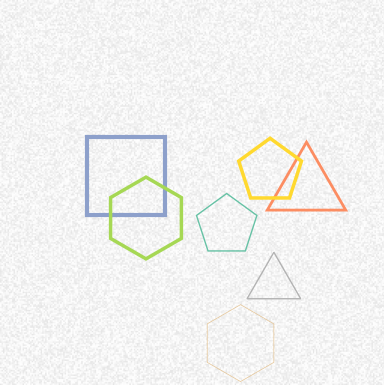[{"shape": "pentagon", "thickness": 1, "radius": 0.41, "center": [0.589, 0.415]}, {"shape": "triangle", "thickness": 2, "radius": 0.59, "center": [0.796, 0.513]}, {"shape": "square", "thickness": 3, "radius": 0.51, "center": [0.327, 0.543]}, {"shape": "hexagon", "thickness": 2.5, "radius": 0.53, "center": [0.379, 0.434]}, {"shape": "pentagon", "thickness": 2.5, "radius": 0.43, "center": [0.702, 0.555]}, {"shape": "hexagon", "thickness": 0.5, "radius": 0.5, "center": [0.625, 0.109]}, {"shape": "triangle", "thickness": 1, "radius": 0.4, "center": [0.711, 0.264]}]